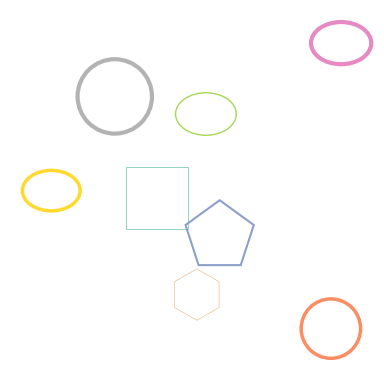[{"shape": "square", "thickness": 0.5, "radius": 0.4, "center": [0.408, 0.486]}, {"shape": "circle", "thickness": 2.5, "radius": 0.39, "center": [0.859, 0.146]}, {"shape": "pentagon", "thickness": 1.5, "radius": 0.47, "center": [0.571, 0.387]}, {"shape": "oval", "thickness": 3, "radius": 0.39, "center": [0.886, 0.888]}, {"shape": "oval", "thickness": 1, "radius": 0.39, "center": [0.535, 0.704]}, {"shape": "oval", "thickness": 2.5, "radius": 0.38, "center": [0.133, 0.505]}, {"shape": "hexagon", "thickness": 0.5, "radius": 0.33, "center": [0.511, 0.235]}, {"shape": "circle", "thickness": 3, "radius": 0.48, "center": [0.298, 0.75]}]